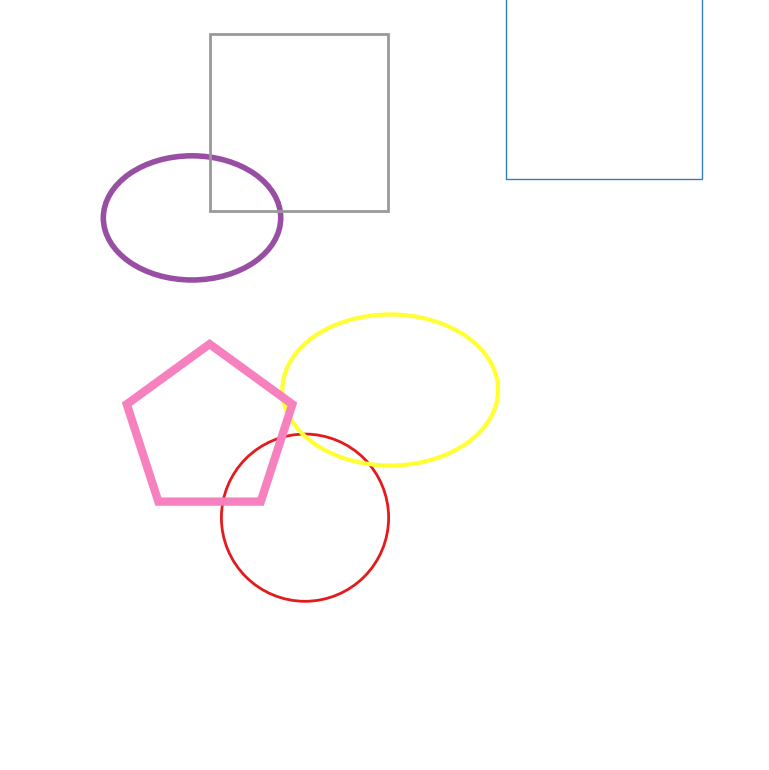[{"shape": "circle", "thickness": 1, "radius": 0.54, "center": [0.396, 0.328]}, {"shape": "square", "thickness": 0.5, "radius": 0.64, "center": [0.785, 0.895]}, {"shape": "oval", "thickness": 2, "radius": 0.58, "center": [0.249, 0.717]}, {"shape": "oval", "thickness": 1.5, "radius": 0.7, "center": [0.507, 0.494]}, {"shape": "pentagon", "thickness": 3, "radius": 0.57, "center": [0.272, 0.44]}, {"shape": "square", "thickness": 1, "radius": 0.58, "center": [0.388, 0.841]}]